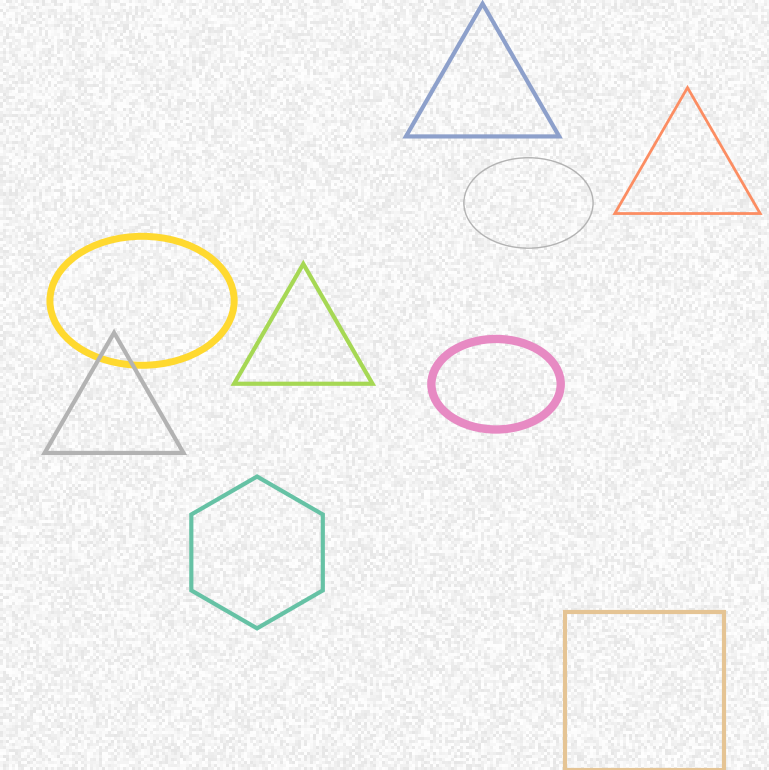[{"shape": "hexagon", "thickness": 1.5, "radius": 0.49, "center": [0.334, 0.283]}, {"shape": "triangle", "thickness": 1, "radius": 0.55, "center": [0.893, 0.777]}, {"shape": "triangle", "thickness": 1.5, "radius": 0.57, "center": [0.627, 0.88]}, {"shape": "oval", "thickness": 3, "radius": 0.42, "center": [0.644, 0.501]}, {"shape": "triangle", "thickness": 1.5, "radius": 0.52, "center": [0.394, 0.554]}, {"shape": "oval", "thickness": 2.5, "radius": 0.6, "center": [0.184, 0.609]}, {"shape": "square", "thickness": 1.5, "radius": 0.51, "center": [0.837, 0.102]}, {"shape": "triangle", "thickness": 1.5, "radius": 0.52, "center": [0.148, 0.464]}, {"shape": "oval", "thickness": 0.5, "radius": 0.42, "center": [0.686, 0.736]}]